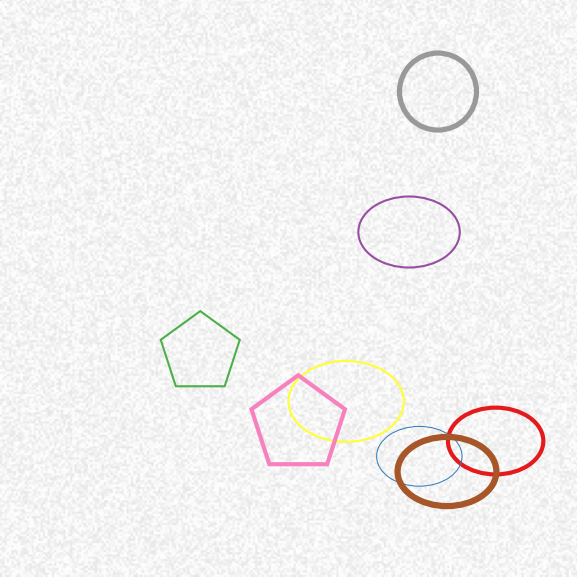[{"shape": "oval", "thickness": 2, "radius": 0.41, "center": [0.858, 0.235]}, {"shape": "oval", "thickness": 0.5, "radius": 0.37, "center": [0.726, 0.209]}, {"shape": "pentagon", "thickness": 1, "radius": 0.36, "center": [0.347, 0.388]}, {"shape": "oval", "thickness": 1, "radius": 0.44, "center": [0.708, 0.597]}, {"shape": "oval", "thickness": 1, "radius": 0.5, "center": [0.599, 0.304]}, {"shape": "oval", "thickness": 3, "radius": 0.43, "center": [0.774, 0.183]}, {"shape": "pentagon", "thickness": 2, "radius": 0.43, "center": [0.516, 0.264]}, {"shape": "circle", "thickness": 2.5, "radius": 0.33, "center": [0.758, 0.841]}]